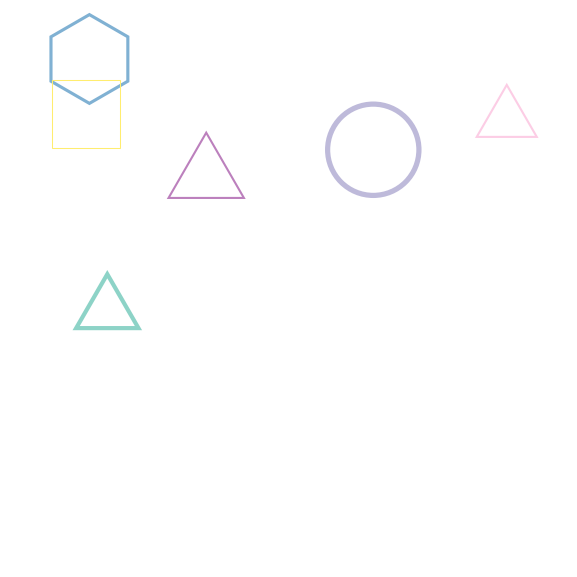[{"shape": "triangle", "thickness": 2, "radius": 0.31, "center": [0.186, 0.462]}, {"shape": "circle", "thickness": 2.5, "radius": 0.4, "center": [0.646, 0.74]}, {"shape": "hexagon", "thickness": 1.5, "radius": 0.38, "center": [0.155, 0.897]}, {"shape": "triangle", "thickness": 1, "radius": 0.3, "center": [0.878, 0.792]}, {"shape": "triangle", "thickness": 1, "radius": 0.38, "center": [0.357, 0.694]}, {"shape": "square", "thickness": 0.5, "radius": 0.29, "center": [0.148, 0.802]}]